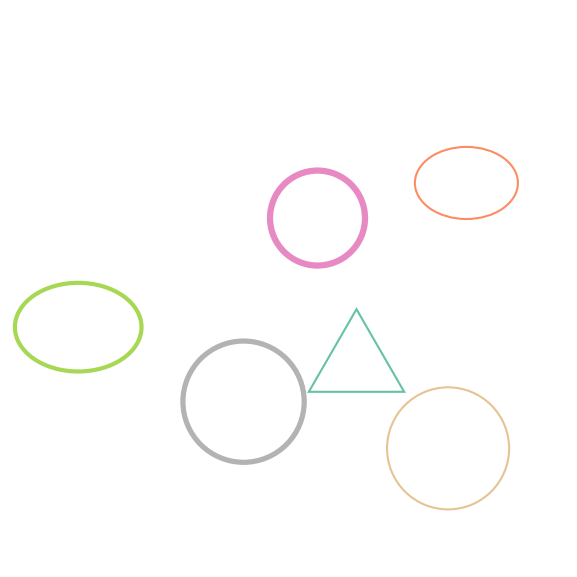[{"shape": "triangle", "thickness": 1, "radius": 0.48, "center": [0.617, 0.368]}, {"shape": "oval", "thickness": 1, "radius": 0.45, "center": [0.808, 0.682]}, {"shape": "circle", "thickness": 3, "radius": 0.41, "center": [0.55, 0.622]}, {"shape": "oval", "thickness": 2, "radius": 0.55, "center": [0.135, 0.433]}, {"shape": "circle", "thickness": 1, "radius": 0.53, "center": [0.776, 0.223]}, {"shape": "circle", "thickness": 2.5, "radius": 0.53, "center": [0.422, 0.304]}]